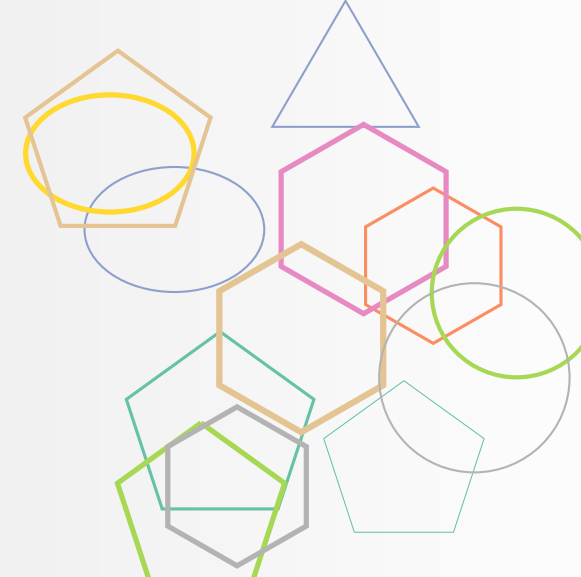[{"shape": "pentagon", "thickness": 0.5, "radius": 0.73, "center": [0.695, 0.195]}, {"shape": "pentagon", "thickness": 1.5, "radius": 0.85, "center": [0.379, 0.255]}, {"shape": "hexagon", "thickness": 1.5, "radius": 0.67, "center": [0.745, 0.539]}, {"shape": "oval", "thickness": 1, "radius": 0.77, "center": [0.3, 0.602]}, {"shape": "triangle", "thickness": 1, "radius": 0.73, "center": [0.594, 0.852]}, {"shape": "hexagon", "thickness": 2.5, "radius": 0.82, "center": [0.626, 0.62]}, {"shape": "circle", "thickness": 2, "radius": 0.73, "center": [0.889, 0.492]}, {"shape": "pentagon", "thickness": 2.5, "radius": 0.76, "center": [0.346, 0.116]}, {"shape": "oval", "thickness": 2.5, "radius": 0.72, "center": [0.189, 0.733]}, {"shape": "hexagon", "thickness": 3, "radius": 0.81, "center": [0.518, 0.414]}, {"shape": "pentagon", "thickness": 2, "radius": 0.84, "center": [0.203, 0.744]}, {"shape": "hexagon", "thickness": 2.5, "radius": 0.69, "center": [0.408, 0.157]}, {"shape": "circle", "thickness": 1, "radius": 0.82, "center": [0.816, 0.345]}]